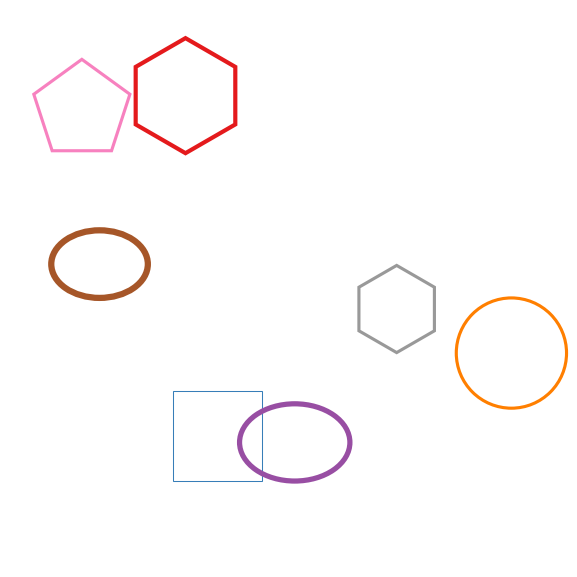[{"shape": "hexagon", "thickness": 2, "radius": 0.5, "center": [0.321, 0.833]}, {"shape": "square", "thickness": 0.5, "radius": 0.39, "center": [0.377, 0.244]}, {"shape": "oval", "thickness": 2.5, "radius": 0.48, "center": [0.51, 0.233]}, {"shape": "circle", "thickness": 1.5, "radius": 0.48, "center": [0.886, 0.388]}, {"shape": "oval", "thickness": 3, "radius": 0.42, "center": [0.172, 0.542]}, {"shape": "pentagon", "thickness": 1.5, "radius": 0.44, "center": [0.142, 0.809]}, {"shape": "hexagon", "thickness": 1.5, "radius": 0.38, "center": [0.687, 0.464]}]